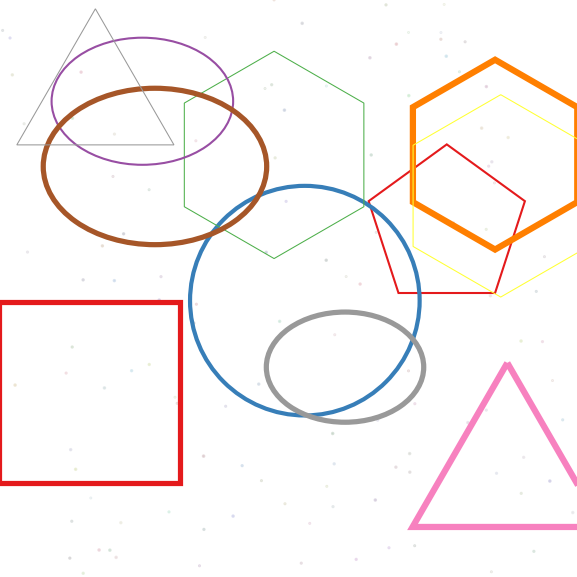[{"shape": "pentagon", "thickness": 1, "radius": 0.71, "center": [0.774, 0.607]}, {"shape": "square", "thickness": 2.5, "radius": 0.78, "center": [0.155, 0.319]}, {"shape": "circle", "thickness": 2, "radius": 0.99, "center": [0.528, 0.479]}, {"shape": "hexagon", "thickness": 0.5, "radius": 0.9, "center": [0.475, 0.731]}, {"shape": "oval", "thickness": 1, "radius": 0.79, "center": [0.247, 0.824]}, {"shape": "hexagon", "thickness": 3, "radius": 0.82, "center": [0.857, 0.731]}, {"shape": "hexagon", "thickness": 0.5, "radius": 0.88, "center": [0.867, 0.66]}, {"shape": "oval", "thickness": 2.5, "radius": 0.97, "center": [0.268, 0.711]}, {"shape": "triangle", "thickness": 3, "radius": 0.95, "center": [0.878, 0.181]}, {"shape": "triangle", "thickness": 0.5, "radius": 0.79, "center": [0.165, 0.827]}, {"shape": "oval", "thickness": 2.5, "radius": 0.68, "center": [0.597, 0.363]}]